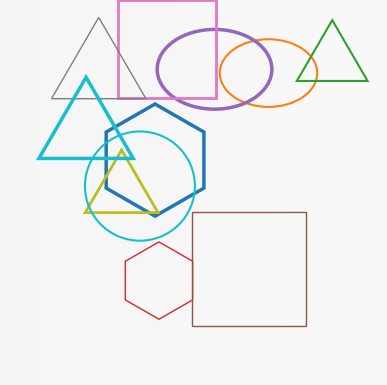[{"shape": "hexagon", "thickness": 2.5, "radius": 0.73, "center": [0.4, 0.584]}, {"shape": "oval", "thickness": 1.5, "radius": 0.63, "center": [0.693, 0.81]}, {"shape": "triangle", "thickness": 1.5, "radius": 0.53, "center": [0.857, 0.842]}, {"shape": "hexagon", "thickness": 1, "radius": 0.5, "center": [0.41, 0.271]}, {"shape": "oval", "thickness": 2.5, "radius": 0.74, "center": [0.554, 0.82]}, {"shape": "square", "thickness": 1, "radius": 0.74, "center": [0.642, 0.301]}, {"shape": "square", "thickness": 2, "radius": 0.63, "center": [0.431, 0.873]}, {"shape": "triangle", "thickness": 1, "radius": 0.7, "center": [0.255, 0.814]}, {"shape": "triangle", "thickness": 2, "radius": 0.54, "center": [0.314, 0.502]}, {"shape": "triangle", "thickness": 2.5, "radius": 0.7, "center": [0.222, 0.659]}, {"shape": "circle", "thickness": 1.5, "radius": 0.71, "center": [0.361, 0.517]}]